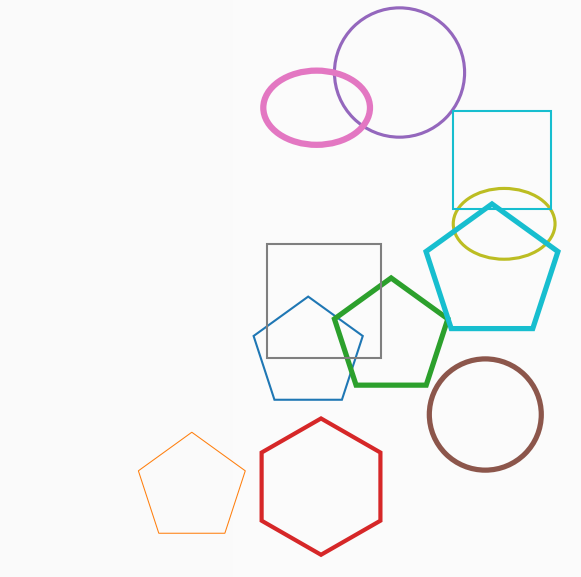[{"shape": "pentagon", "thickness": 1, "radius": 0.49, "center": [0.53, 0.387]}, {"shape": "pentagon", "thickness": 0.5, "radius": 0.48, "center": [0.33, 0.154]}, {"shape": "pentagon", "thickness": 2.5, "radius": 0.51, "center": [0.673, 0.415]}, {"shape": "hexagon", "thickness": 2, "radius": 0.59, "center": [0.552, 0.157]}, {"shape": "circle", "thickness": 1.5, "radius": 0.56, "center": [0.687, 0.874]}, {"shape": "circle", "thickness": 2.5, "radius": 0.48, "center": [0.835, 0.281]}, {"shape": "oval", "thickness": 3, "radius": 0.46, "center": [0.545, 0.813]}, {"shape": "square", "thickness": 1, "radius": 0.49, "center": [0.557, 0.478]}, {"shape": "oval", "thickness": 1.5, "radius": 0.44, "center": [0.867, 0.612]}, {"shape": "pentagon", "thickness": 2.5, "radius": 0.6, "center": [0.846, 0.527]}, {"shape": "square", "thickness": 1, "radius": 0.42, "center": [0.864, 0.722]}]